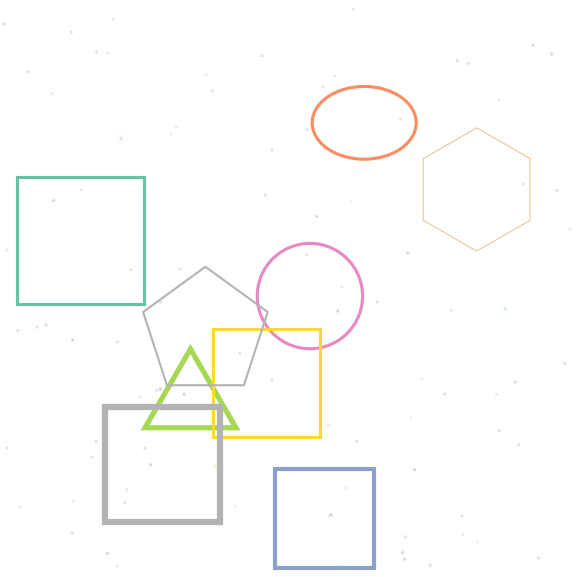[{"shape": "square", "thickness": 1.5, "radius": 0.55, "center": [0.139, 0.582]}, {"shape": "oval", "thickness": 1.5, "radius": 0.45, "center": [0.631, 0.786]}, {"shape": "square", "thickness": 2, "radius": 0.43, "center": [0.562, 0.101]}, {"shape": "circle", "thickness": 1.5, "radius": 0.46, "center": [0.537, 0.486]}, {"shape": "triangle", "thickness": 2.5, "radius": 0.45, "center": [0.33, 0.304]}, {"shape": "square", "thickness": 1.5, "radius": 0.47, "center": [0.461, 0.336]}, {"shape": "hexagon", "thickness": 0.5, "radius": 0.53, "center": [0.825, 0.671]}, {"shape": "pentagon", "thickness": 1, "radius": 0.57, "center": [0.356, 0.424]}, {"shape": "square", "thickness": 3, "radius": 0.5, "center": [0.282, 0.195]}]